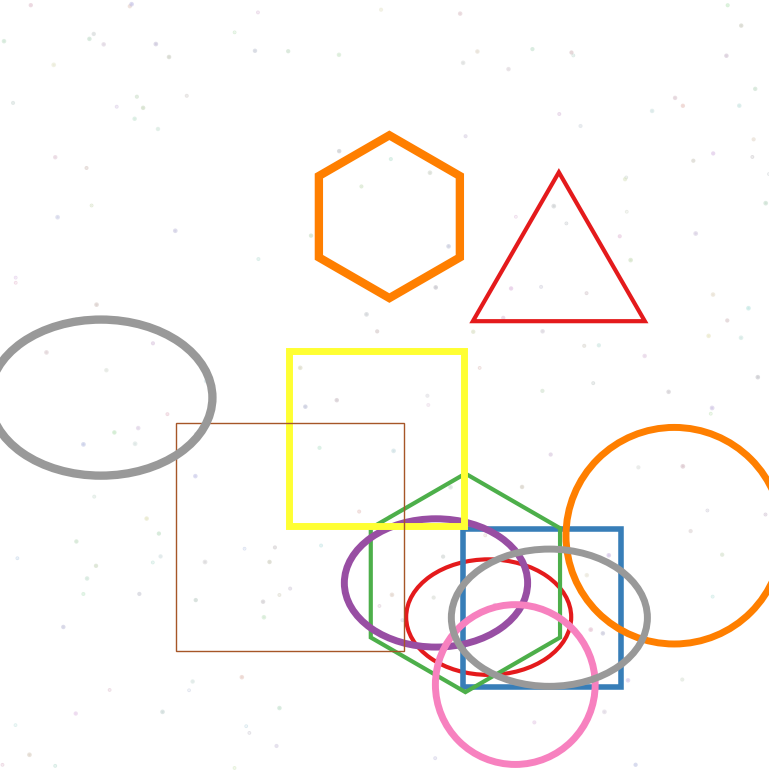[{"shape": "oval", "thickness": 1.5, "radius": 0.54, "center": [0.635, 0.199]}, {"shape": "triangle", "thickness": 1.5, "radius": 0.64, "center": [0.726, 0.647]}, {"shape": "square", "thickness": 2, "radius": 0.51, "center": [0.704, 0.21]}, {"shape": "hexagon", "thickness": 1.5, "radius": 0.71, "center": [0.604, 0.243]}, {"shape": "oval", "thickness": 2.5, "radius": 0.6, "center": [0.566, 0.243]}, {"shape": "hexagon", "thickness": 3, "radius": 0.53, "center": [0.506, 0.719]}, {"shape": "circle", "thickness": 2.5, "radius": 0.7, "center": [0.876, 0.304]}, {"shape": "square", "thickness": 2.5, "radius": 0.57, "center": [0.488, 0.431]}, {"shape": "square", "thickness": 0.5, "radius": 0.74, "center": [0.377, 0.302]}, {"shape": "circle", "thickness": 2.5, "radius": 0.52, "center": [0.669, 0.111]}, {"shape": "oval", "thickness": 2.5, "radius": 0.64, "center": [0.713, 0.198]}, {"shape": "oval", "thickness": 3, "radius": 0.72, "center": [0.131, 0.484]}]